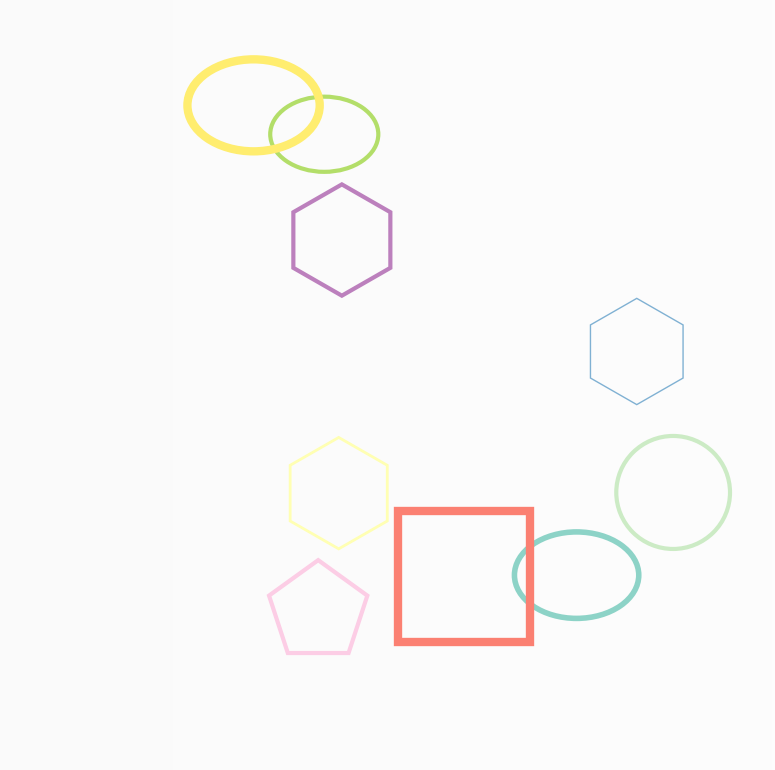[{"shape": "oval", "thickness": 2, "radius": 0.4, "center": [0.744, 0.253]}, {"shape": "hexagon", "thickness": 1, "radius": 0.36, "center": [0.437, 0.36]}, {"shape": "square", "thickness": 3, "radius": 0.43, "center": [0.599, 0.251]}, {"shape": "hexagon", "thickness": 0.5, "radius": 0.34, "center": [0.822, 0.544]}, {"shape": "oval", "thickness": 1.5, "radius": 0.35, "center": [0.418, 0.826]}, {"shape": "pentagon", "thickness": 1.5, "radius": 0.33, "center": [0.411, 0.206]}, {"shape": "hexagon", "thickness": 1.5, "radius": 0.36, "center": [0.441, 0.688]}, {"shape": "circle", "thickness": 1.5, "radius": 0.37, "center": [0.869, 0.36]}, {"shape": "oval", "thickness": 3, "radius": 0.43, "center": [0.327, 0.863]}]